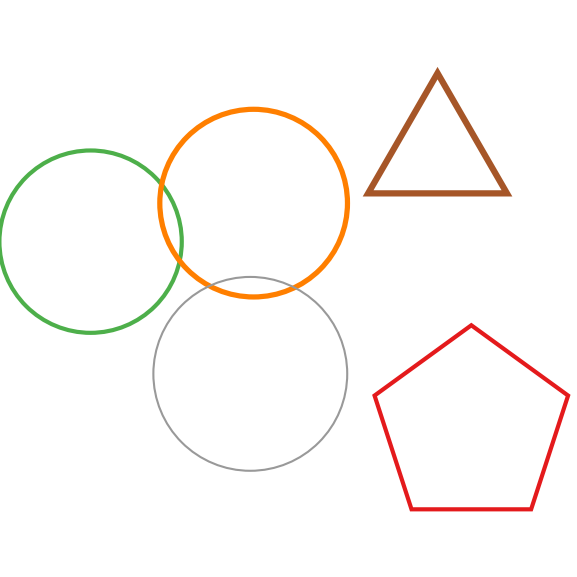[{"shape": "pentagon", "thickness": 2, "radius": 0.88, "center": [0.816, 0.26]}, {"shape": "circle", "thickness": 2, "radius": 0.79, "center": [0.157, 0.581]}, {"shape": "circle", "thickness": 2.5, "radius": 0.81, "center": [0.439, 0.647]}, {"shape": "triangle", "thickness": 3, "radius": 0.69, "center": [0.758, 0.734]}, {"shape": "circle", "thickness": 1, "radius": 0.84, "center": [0.433, 0.352]}]